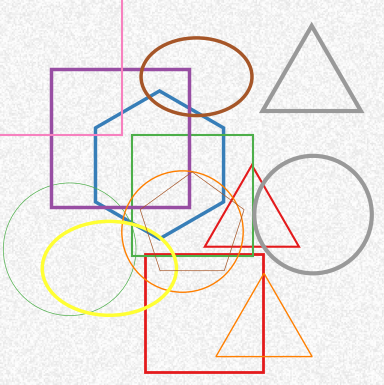[{"shape": "square", "thickness": 2, "radius": 0.76, "center": [0.53, 0.187]}, {"shape": "triangle", "thickness": 1.5, "radius": 0.71, "center": [0.654, 0.43]}, {"shape": "hexagon", "thickness": 2.5, "radius": 0.96, "center": [0.414, 0.572]}, {"shape": "circle", "thickness": 0.5, "radius": 0.86, "center": [0.181, 0.353]}, {"shape": "square", "thickness": 1.5, "radius": 0.78, "center": [0.5, 0.492]}, {"shape": "square", "thickness": 2.5, "radius": 0.9, "center": [0.312, 0.641]}, {"shape": "triangle", "thickness": 1, "radius": 0.72, "center": [0.686, 0.146]}, {"shape": "circle", "thickness": 1, "radius": 0.79, "center": [0.474, 0.399]}, {"shape": "oval", "thickness": 2.5, "radius": 0.87, "center": [0.284, 0.303]}, {"shape": "oval", "thickness": 2.5, "radius": 0.72, "center": [0.51, 0.801]}, {"shape": "pentagon", "thickness": 0.5, "radius": 0.71, "center": [0.499, 0.412]}, {"shape": "square", "thickness": 1.5, "radius": 0.95, "center": [0.126, 0.84]}, {"shape": "circle", "thickness": 3, "radius": 0.76, "center": [0.813, 0.443]}, {"shape": "triangle", "thickness": 3, "radius": 0.74, "center": [0.81, 0.785]}]